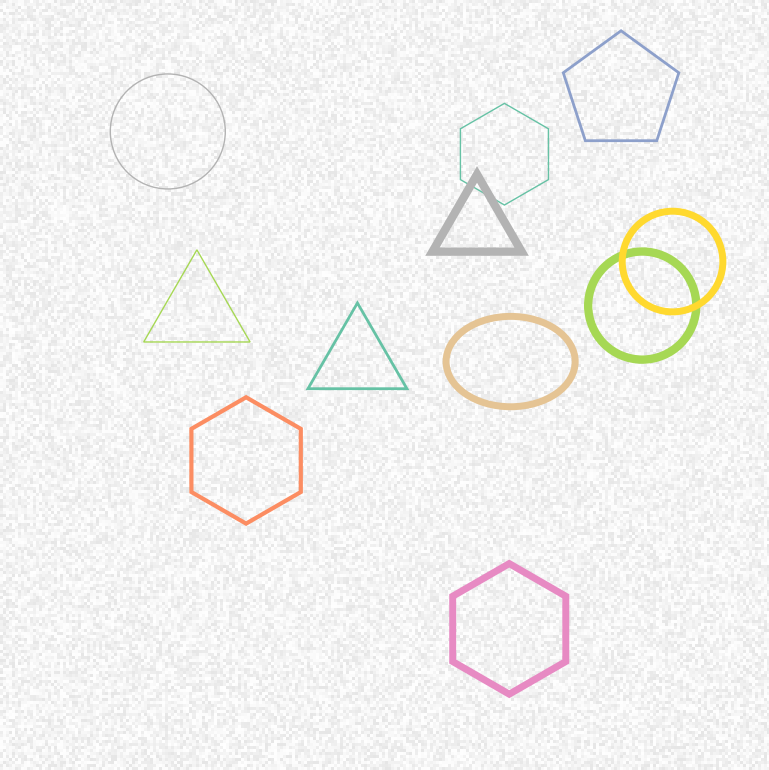[{"shape": "triangle", "thickness": 1, "radius": 0.37, "center": [0.464, 0.532]}, {"shape": "hexagon", "thickness": 0.5, "radius": 0.33, "center": [0.655, 0.8]}, {"shape": "hexagon", "thickness": 1.5, "radius": 0.41, "center": [0.32, 0.402]}, {"shape": "pentagon", "thickness": 1, "radius": 0.39, "center": [0.807, 0.881]}, {"shape": "hexagon", "thickness": 2.5, "radius": 0.42, "center": [0.661, 0.183]}, {"shape": "triangle", "thickness": 0.5, "radius": 0.4, "center": [0.256, 0.596]}, {"shape": "circle", "thickness": 3, "radius": 0.35, "center": [0.834, 0.603]}, {"shape": "circle", "thickness": 2.5, "radius": 0.33, "center": [0.873, 0.66]}, {"shape": "oval", "thickness": 2.5, "radius": 0.42, "center": [0.663, 0.53]}, {"shape": "circle", "thickness": 0.5, "radius": 0.37, "center": [0.218, 0.829]}, {"shape": "triangle", "thickness": 3, "radius": 0.33, "center": [0.62, 0.707]}]